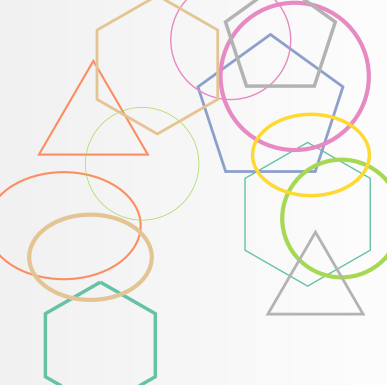[{"shape": "hexagon", "thickness": 2.5, "radius": 0.82, "center": [0.259, 0.103]}, {"shape": "hexagon", "thickness": 1, "radius": 0.93, "center": [0.794, 0.443]}, {"shape": "oval", "thickness": 1.5, "radius": 0.99, "center": [0.164, 0.414]}, {"shape": "triangle", "thickness": 1.5, "radius": 0.81, "center": [0.241, 0.68]}, {"shape": "pentagon", "thickness": 2, "radius": 0.98, "center": [0.698, 0.714]}, {"shape": "circle", "thickness": 1, "radius": 0.77, "center": [0.595, 0.896]}, {"shape": "circle", "thickness": 3, "radius": 0.96, "center": [0.761, 0.802]}, {"shape": "circle", "thickness": 3, "radius": 0.76, "center": [0.881, 0.432]}, {"shape": "circle", "thickness": 0.5, "radius": 0.73, "center": [0.367, 0.575]}, {"shape": "oval", "thickness": 2.5, "radius": 0.75, "center": [0.802, 0.597]}, {"shape": "oval", "thickness": 3, "radius": 0.79, "center": [0.234, 0.332]}, {"shape": "hexagon", "thickness": 2, "radius": 0.9, "center": [0.406, 0.832]}, {"shape": "pentagon", "thickness": 2.5, "radius": 0.74, "center": [0.724, 0.897]}, {"shape": "triangle", "thickness": 2, "radius": 0.71, "center": [0.814, 0.255]}]